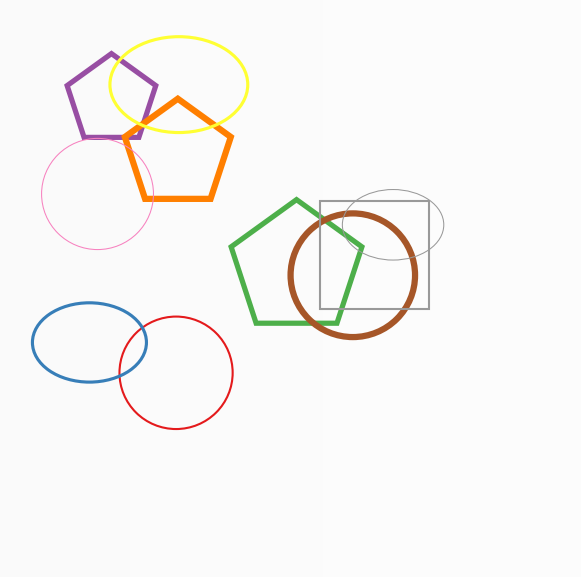[{"shape": "circle", "thickness": 1, "radius": 0.49, "center": [0.303, 0.354]}, {"shape": "oval", "thickness": 1.5, "radius": 0.49, "center": [0.154, 0.406]}, {"shape": "pentagon", "thickness": 2.5, "radius": 0.59, "center": [0.51, 0.535]}, {"shape": "pentagon", "thickness": 2.5, "radius": 0.4, "center": [0.192, 0.826]}, {"shape": "pentagon", "thickness": 3, "radius": 0.48, "center": [0.306, 0.732]}, {"shape": "oval", "thickness": 1.5, "radius": 0.59, "center": [0.308, 0.853]}, {"shape": "circle", "thickness": 3, "radius": 0.54, "center": [0.607, 0.523]}, {"shape": "circle", "thickness": 0.5, "radius": 0.48, "center": [0.168, 0.663]}, {"shape": "oval", "thickness": 0.5, "radius": 0.44, "center": [0.676, 0.61]}, {"shape": "square", "thickness": 1, "radius": 0.47, "center": [0.645, 0.557]}]